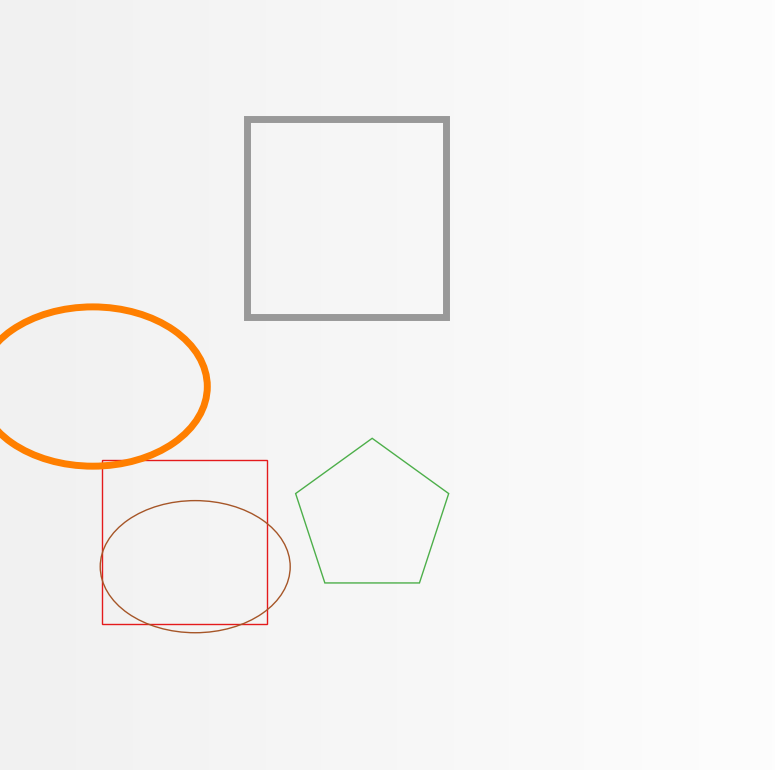[{"shape": "square", "thickness": 0.5, "radius": 0.53, "center": [0.238, 0.296]}, {"shape": "pentagon", "thickness": 0.5, "radius": 0.52, "center": [0.48, 0.327]}, {"shape": "oval", "thickness": 2.5, "radius": 0.74, "center": [0.12, 0.498]}, {"shape": "oval", "thickness": 0.5, "radius": 0.61, "center": [0.252, 0.264]}, {"shape": "square", "thickness": 2.5, "radius": 0.64, "center": [0.447, 0.717]}]